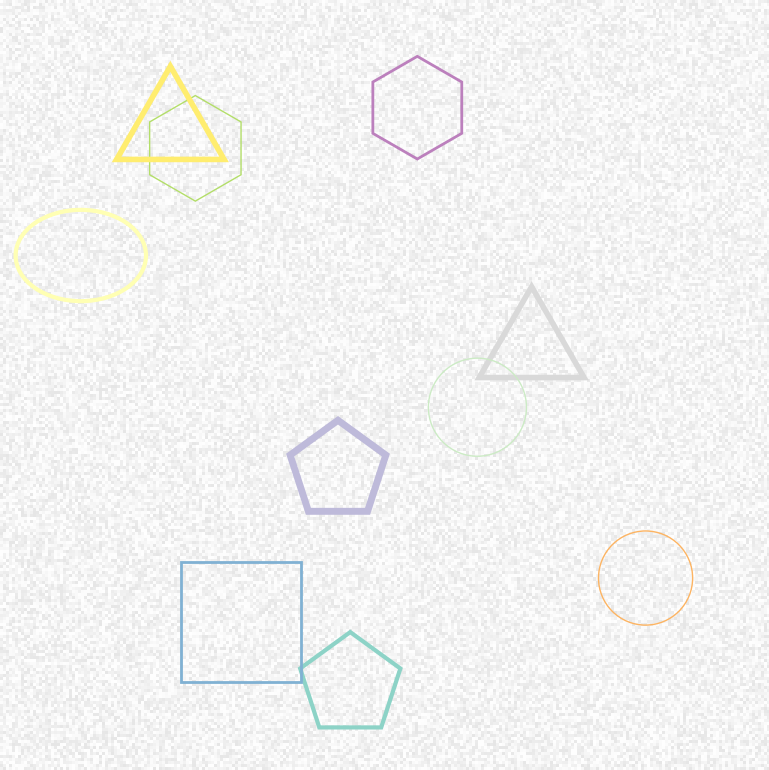[{"shape": "pentagon", "thickness": 1.5, "radius": 0.34, "center": [0.455, 0.111]}, {"shape": "oval", "thickness": 1.5, "radius": 0.42, "center": [0.105, 0.668]}, {"shape": "pentagon", "thickness": 2.5, "radius": 0.33, "center": [0.439, 0.389]}, {"shape": "square", "thickness": 1, "radius": 0.39, "center": [0.313, 0.192]}, {"shape": "circle", "thickness": 0.5, "radius": 0.31, "center": [0.838, 0.249]}, {"shape": "hexagon", "thickness": 0.5, "radius": 0.34, "center": [0.254, 0.807]}, {"shape": "triangle", "thickness": 2, "radius": 0.39, "center": [0.69, 0.549]}, {"shape": "hexagon", "thickness": 1, "radius": 0.33, "center": [0.542, 0.86]}, {"shape": "circle", "thickness": 0.5, "radius": 0.32, "center": [0.62, 0.471]}, {"shape": "triangle", "thickness": 2, "radius": 0.4, "center": [0.221, 0.833]}]